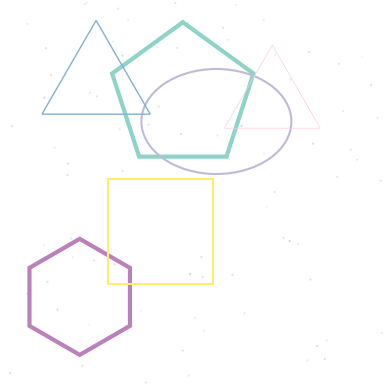[{"shape": "pentagon", "thickness": 3, "radius": 0.97, "center": [0.475, 0.749]}, {"shape": "oval", "thickness": 1.5, "radius": 0.97, "center": [0.562, 0.684]}, {"shape": "triangle", "thickness": 1, "radius": 0.81, "center": [0.25, 0.785]}, {"shape": "triangle", "thickness": 0.5, "radius": 0.72, "center": [0.707, 0.739]}, {"shape": "hexagon", "thickness": 3, "radius": 0.75, "center": [0.207, 0.229]}, {"shape": "square", "thickness": 1.5, "radius": 0.68, "center": [0.417, 0.399]}]